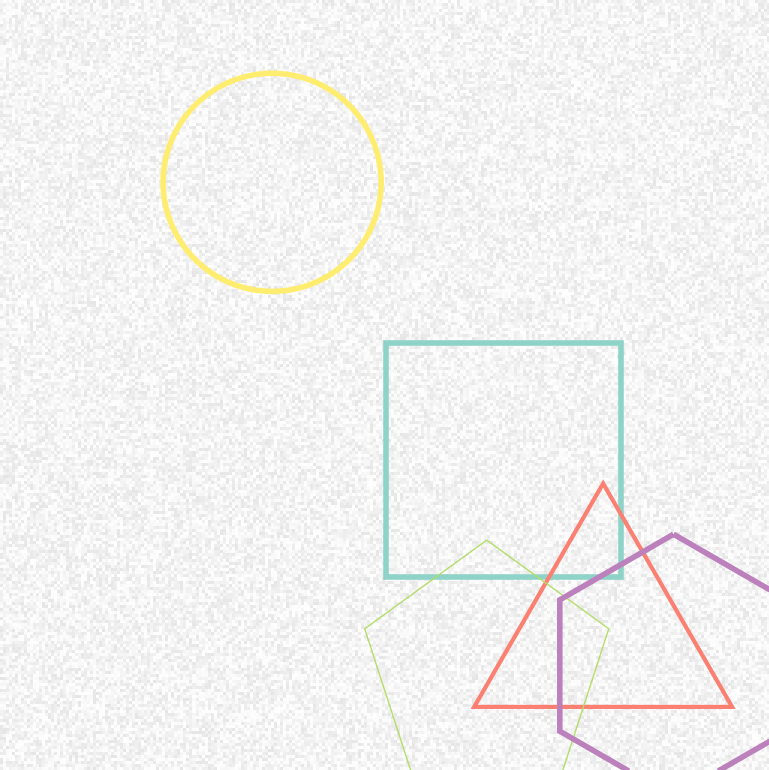[{"shape": "square", "thickness": 2, "radius": 0.76, "center": [0.654, 0.402]}, {"shape": "triangle", "thickness": 1.5, "radius": 0.97, "center": [0.783, 0.179]}, {"shape": "pentagon", "thickness": 0.5, "radius": 0.83, "center": [0.632, 0.132]}, {"shape": "hexagon", "thickness": 2, "radius": 0.85, "center": [0.875, 0.136]}, {"shape": "circle", "thickness": 2, "radius": 0.71, "center": [0.353, 0.763]}]